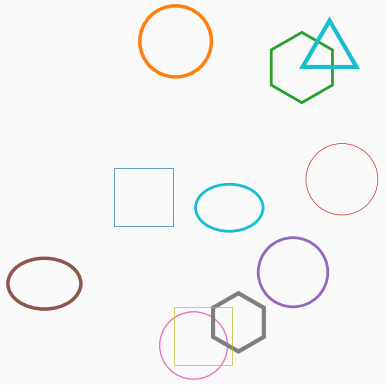[{"shape": "square", "thickness": 0.5, "radius": 0.38, "center": [0.37, 0.488]}, {"shape": "circle", "thickness": 2.5, "radius": 0.46, "center": [0.453, 0.893]}, {"shape": "hexagon", "thickness": 2, "radius": 0.46, "center": [0.779, 0.825]}, {"shape": "circle", "thickness": 0.5, "radius": 0.46, "center": [0.882, 0.534]}, {"shape": "circle", "thickness": 2, "radius": 0.45, "center": [0.756, 0.293]}, {"shape": "oval", "thickness": 2.5, "radius": 0.47, "center": [0.115, 0.263]}, {"shape": "circle", "thickness": 1, "radius": 0.44, "center": [0.5, 0.103]}, {"shape": "hexagon", "thickness": 3, "radius": 0.38, "center": [0.615, 0.163]}, {"shape": "square", "thickness": 0.5, "radius": 0.37, "center": [0.524, 0.127]}, {"shape": "triangle", "thickness": 3, "radius": 0.4, "center": [0.85, 0.866]}, {"shape": "oval", "thickness": 2, "radius": 0.44, "center": [0.592, 0.46]}]